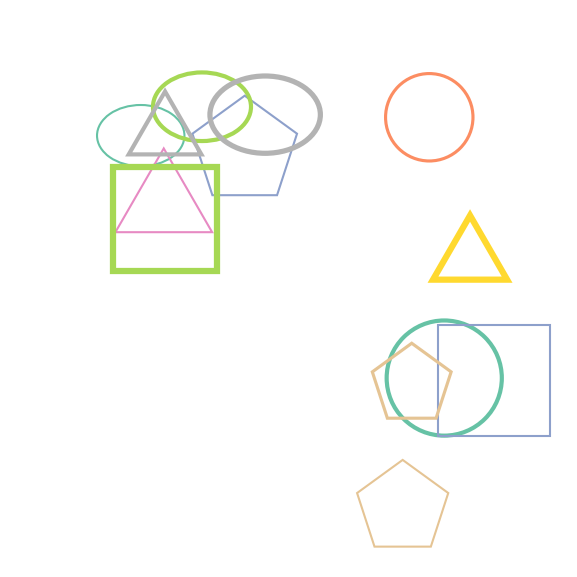[{"shape": "oval", "thickness": 1, "radius": 0.38, "center": [0.244, 0.764]}, {"shape": "circle", "thickness": 2, "radius": 0.5, "center": [0.769, 0.344]}, {"shape": "circle", "thickness": 1.5, "radius": 0.38, "center": [0.743, 0.796]}, {"shape": "pentagon", "thickness": 1, "radius": 0.48, "center": [0.424, 0.738]}, {"shape": "square", "thickness": 1, "radius": 0.48, "center": [0.855, 0.34]}, {"shape": "triangle", "thickness": 1, "radius": 0.48, "center": [0.284, 0.645]}, {"shape": "square", "thickness": 3, "radius": 0.45, "center": [0.286, 0.619]}, {"shape": "oval", "thickness": 2, "radius": 0.42, "center": [0.35, 0.814]}, {"shape": "triangle", "thickness": 3, "radius": 0.37, "center": [0.814, 0.552]}, {"shape": "pentagon", "thickness": 1.5, "radius": 0.36, "center": [0.713, 0.333]}, {"shape": "pentagon", "thickness": 1, "radius": 0.42, "center": [0.697, 0.12]}, {"shape": "oval", "thickness": 2.5, "radius": 0.48, "center": [0.459, 0.801]}, {"shape": "triangle", "thickness": 2, "radius": 0.36, "center": [0.286, 0.768]}]